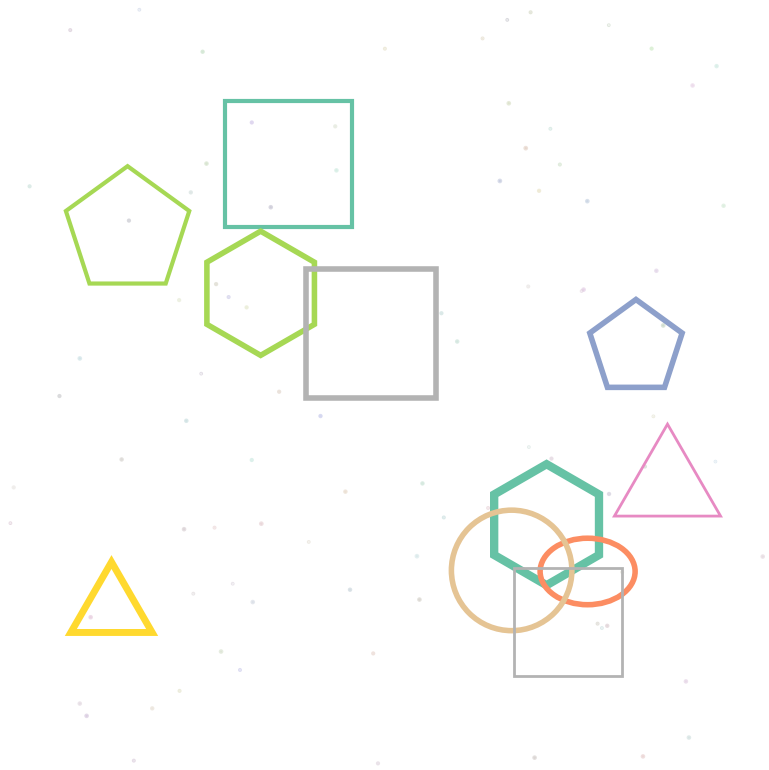[{"shape": "square", "thickness": 1.5, "radius": 0.41, "center": [0.375, 0.787]}, {"shape": "hexagon", "thickness": 3, "radius": 0.39, "center": [0.71, 0.319]}, {"shape": "oval", "thickness": 2, "radius": 0.31, "center": [0.763, 0.258]}, {"shape": "pentagon", "thickness": 2, "radius": 0.32, "center": [0.826, 0.548]}, {"shape": "triangle", "thickness": 1, "radius": 0.4, "center": [0.867, 0.37]}, {"shape": "hexagon", "thickness": 2, "radius": 0.4, "center": [0.339, 0.619]}, {"shape": "pentagon", "thickness": 1.5, "radius": 0.42, "center": [0.166, 0.7]}, {"shape": "triangle", "thickness": 2.5, "radius": 0.3, "center": [0.145, 0.209]}, {"shape": "circle", "thickness": 2, "radius": 0.39, "center": [0.664, 0.259]}, {"shape": "square", "thickness": 1, "radius": 0.35, "center": [0.737, 0.192]}, {"shape": "square", "thickness": 2, "radius": 0.42, "center": [0.482, 0.567]}]